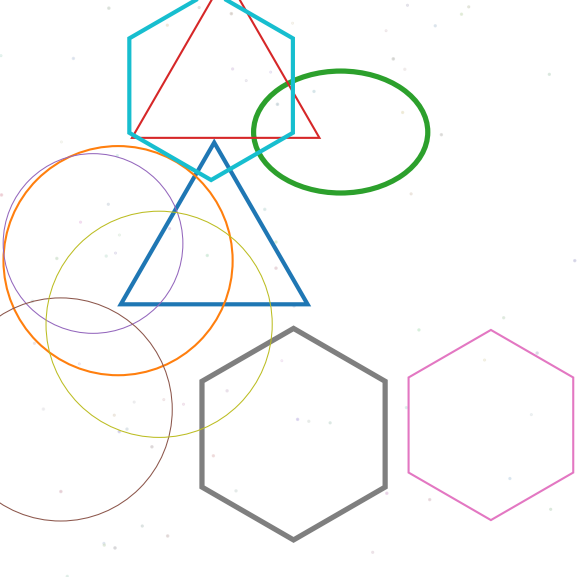[{"shape": "triangle", "thickness": 2, "radius": 0.93, "center": [0.371, 0.566]}, {"shape": "circle", "thickness": 1, "radius": 0.99, "center": [0.204, 0.548]}, {"shape": "oval", "thickness": 2.5, "radius": 0.75, "center": [0.59, 0.771]}, {"shape": "triangle", "thickness": 1, "radius": 0.94, "center": [0.391, 0.854]}, {"shape": "circle", "thickness": 0.5, "radius": 0.78, "center": [0.161, 0.577]}, {"shape": "circle", "thickness": 0.5, "radius": 0.97, "center": [0.105, 0.29]}, {"shape": "hexagon", "thickness": 1, "radius": 0.82, "center": [0.85, 0.263]}, {"shape": "hexagon", "thickness": 2.5, "radius": 0.92, "center": [0.508, 0.247]}, {"shape": "circle", "thickness": 0.5, "radius": 0.98, "center": [0.276, 0.438]}, {"shape": "hexagon", "thickness": 2, "radius": 0.82, "center": [0.366, 0.851]}]